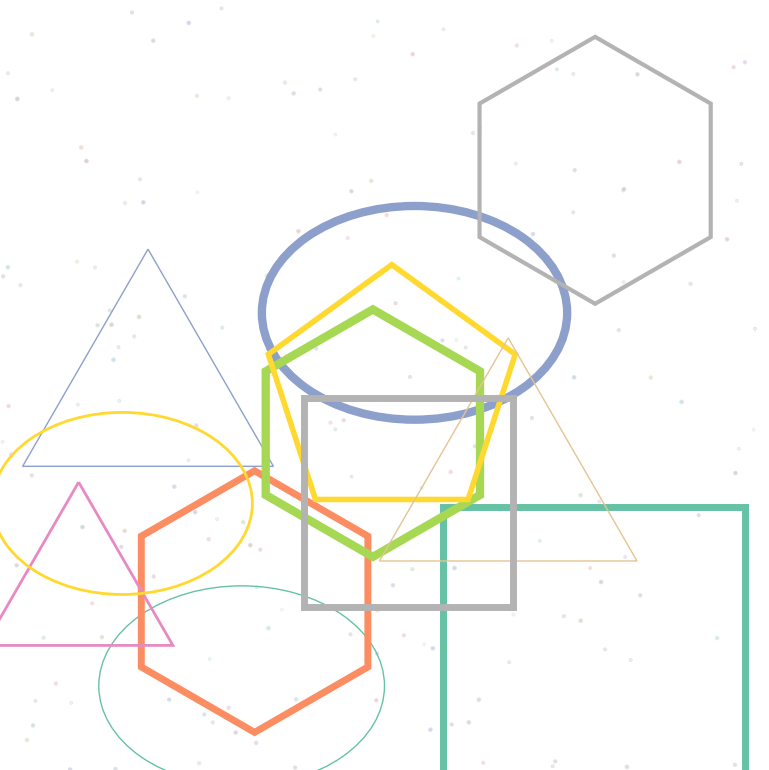[{"shape": "oval", "thickness": 0.5, "radius": 0.93, "center": [0.314, 0.109]}, {"shape": "square", "thickness": 2.5, "radius": 0.98, "center": [0.771, 0.145]}, {"shape": "hexagon", "thickness": 2.5, "radius": 0.85, "center": [0.331, 0.219]}, {"shape": "oval", "thickness": 3, "radius": 0.99, "center": [0.538, 0.594]}, {"shape": "triangle", "thickness": 0.5, "radius": 0.94, "center": [0.192, 0.488]}, {"shape": "triangle", "thickness": 1, "radius": 0.71, "center": [0.102, 0.232]}, {"shape": "hexagon", "thickness": 3, "radius": 0.8, "center": [0.484, 0.437]}, {"shape": "oval", "thickness": 1, "radius": 0.84, "center": [0.159, 0.346]}, {"shape": "pentagon", "thickness": 2, "radius": 0.84, "center": [0.509, 0.488]}, {"shape": "triangle", "thickness": 0.5, "radius": 0.97, "center": [0.66, 0.368]}, {"shape": "square", "thickness": 2.5, "radius": 0.68, "center": [0.531, 0.348]}, {"shape": "hexagon", "thickness": 1.5, "radius": 0.87, "center": [0.773, 0.779]}]